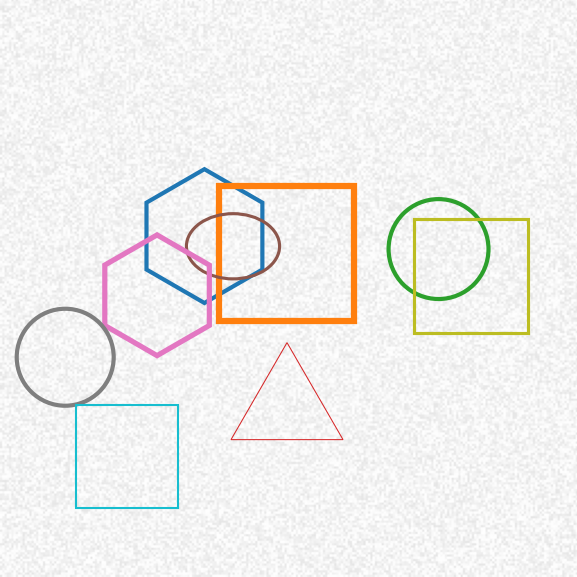[{"shape": "hexagon", "thickness": 2, "radius": 0.58, "center": [0.354, 0.59]}, {"shape": "square", "thickness": 3, "radius": 0.59, "center": [0.496, 0.561]}, {"shape": "circle", "thickness": 2, "radius": 0.43, "center": [0.759, 0.568]}, {"shape": "triangle", "thickness": 0.5, "radius": 0.56, "center": [0.497, 0.294]}, {"shape": "oval", "thickness": 1.5, "radius": 0.4, "center": [0.403, 0.573]}, {"shape": "hexagon", "thickness": 2.5, "radius": 0.52, "center": [0.272, 0.488]}, {"shape": "circle", "thickness": 2, "radius": 0.42, "center": [0.113, 0.381]}, {"shape": "square", "thickness": 1.5, "radius": 0.49, "center": [0.815, 0.521]}, {"shape": "square", "thickness": 1, "radius": 0.44, "center": [0.22, 0.209]}]